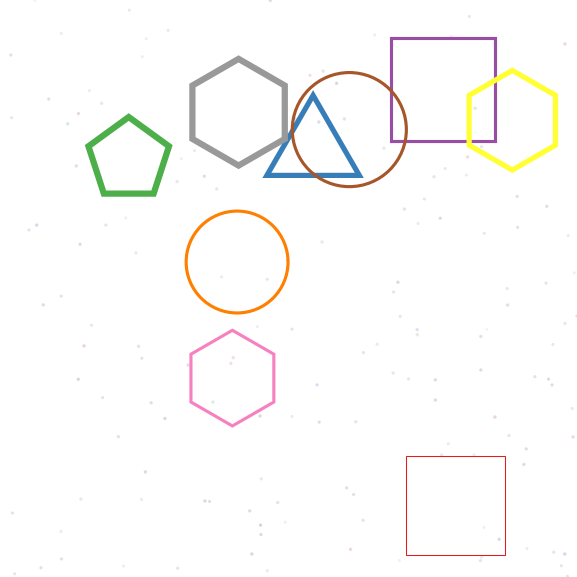[{"shape": "square", "thickness": 0.5, "radius": 0.43, "center": [0.789, 0.124]}, {"shape": "triangle", "thickness": 2.5, "radius": 0.46, "center": [0.542, 0.742]}, {"shape": "pentagon", "thickness": 3, "radius": 0.37, "center": [0.223, 0.723]}, {"shape": "square", "thickness": 1.5, "radius": 0.45, "center": [0.767, 0.844]}, {"shape": "circle", "thickness": 1.5, "radius": 0.44, "center": [0.411, 0.545]}, {"shape": "hexagon", "thickness": 2.5, "radius": 0.43, "center": [0.887, 0.791]}, {"shape": "circle", "thickness": 1.5, "radius": 0.49, "center": [0.605, 0.775]}, {"shape": "hexagon", "thickness": 1.5, "radius": 0.41, "center": [0.402, 0.344]}, {"shape": "hexagon", "thickness": 3, "radius": 0.46, "center": [0.413, 0.805]}]